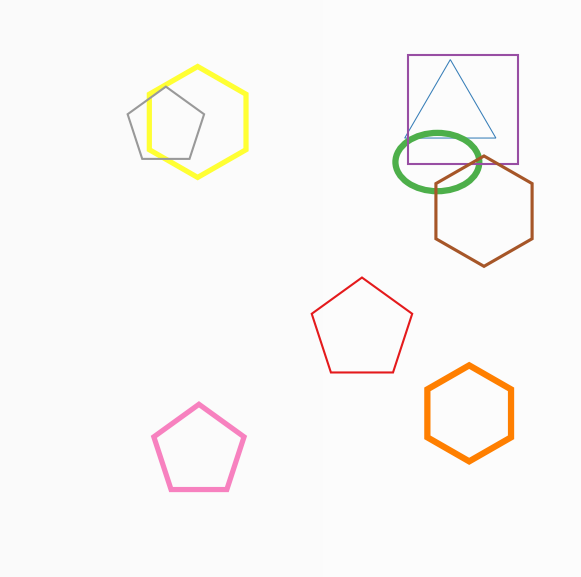[{"shape": "pentagon", "thickness": 1, "radius": 0.45, "center": [0.623, 0.428]}, {"shape": "triangle", "thickness": 0.5, "radius": 0.45, "center": [0.775, 0.805]}, {"shape": "oval", "thickness": 3, "radius": 0.36, "center": [0.752, 0.719]}, {"shape": "square", "thickness": 1, "radius": 0.47, "center": [0.797, 0.81]}, {"shape": "hexagon", "thickness": 3, "radius": 0.42, "center": [0.807, 0.283]}, {"shape": "hexagon", "thickness": 2.5, "radius": 0.48, "center": [0.34, 0.788]}, {"shape": "hexagon", "thickness": 1.5, "radius": 0.48, "center": [0.833, 0.633]}, {"shape": "pentagon", "thickness": 2.5, "radius": 0.41, "center": [0.342, 0.217]}, {"shape": "pentagon", "thickness": 1, "radius": 0.35, "center": [0.285, 0.78]}]